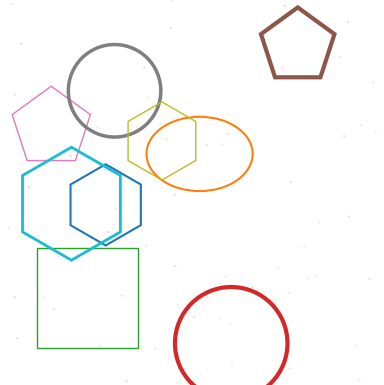[{"shape": "hexagon", "thickness": 1.5, "radius": 0.53, "center": [0.274, 0.468]}, {"shape": "oval", "thickness": 1.5, "radius": 0.69, "center": [0.518, 0.6]}, {"shape": "square", "thickness": 1, "radius": 0.65, "center": [0.227, 0.225]}, {"shape": "circle", "thickness": 3, "radius": 0.73, "center": [0.601, 0.108]}, {"shape": "pentagon", "thickness": 3, "radius": 0.5, "center": [0.773, 0.88]}, {"shape": "pentagon", "thickness": 1, "radius": 0.53, "center": [0.133, 0.669]}, {"shape": "circle", "thickness": 2.5, "radius": 0.6, "center": [0.298, 0.764]}, {"shape": "hexagon", "thickness": 1, "radius": 0.51, "center": [0.421, 0.634]}, {"shape": "hexagon", "thickness": 2, "radius": 0.73, "center": [0.186, 0.471]}]